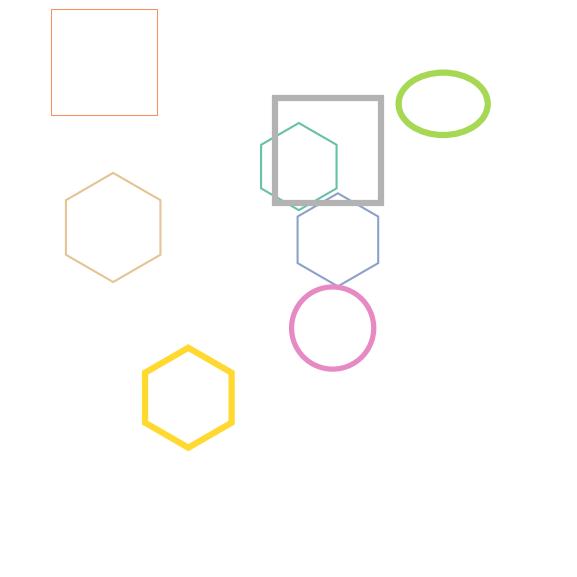[{"shape": "hexagon", "thickness": 1, "radius": 0.38, "center": [0.517, 0.711]}, {"shape": "square", "thickness": 0.5, "radius": 0.46, "center": [0.18, 0.892]}, {"shape": "hexagon", "thickness": 1, "radius": 0.4, "center": [0.585, 0.584]}, {"shape": "circle", "thickness": 2.5, "radius": 0.36, "center": [0.576, 0.431]}, {"shape": "oval", "thickness": 3, "radius": 0.39, "center": [0.767, 0.819]}, {"shape": "hexagon", "thickness": 3, "radius": 0.43, "center": [0.326, 0.31]}, {"shape": "hexagon", "thickness": 1, "radius": 0.47, "center": [0.196, 0.605]}, {"shape": "square", "thickness": 3, "radius": 0.46, "center": [0.568, 0.738]}]